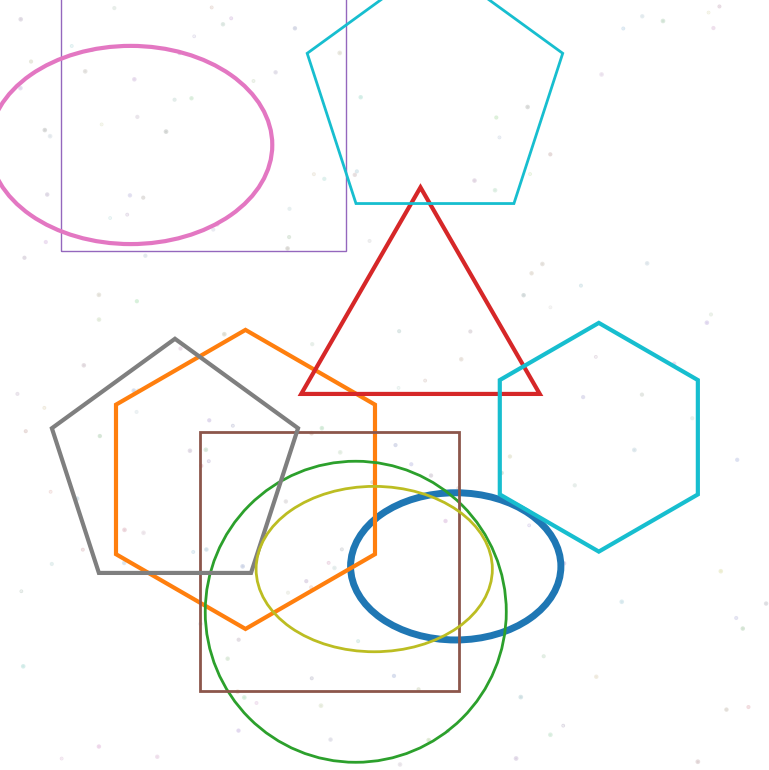[{"shape": "oval", "thickness": 2.5, "radius": 0.68, "center": [0.592, 0.264]}, {"shape": "hexagon", "thickness": 1.5, "radius": 0.97, "center": [0.319, 0.377]}, {"shape": "circle", "thickness": 1, "radius": 0.98, "center": [0.462, 0.205]}, {"shape": "triangle", "thickness": 1.5, "radius": 0.89, "center": [0.546, 0.578]}, {"shape": "square", "thickness": 0.5, "radius": 0.93, "center": [0.265, 0.859]}, {"shape": "square", "thickness": 1, "radius": 0.84, "center": [0.427, 0.271]}, {"shape": "oval", "thickness": 1.5, "radius": 0.92, "center": [0.17, 0.812]}, {"shape": "pentagon", "thickness": 1.5, "radius": 0.84, "center": [0.227, 0.392]}, {"shape": "oval", "thickness": 1, "radius": 0.77, "center": [0.486, 0.261]}, {"shape": "pentagon", "thickness": 1, "radius": 0.87, "center": [0.565, 0.877]}, {"shape": "hexagon", "thickness": 1.5, "radius": 0.74, "center": [0.778, 0.432]}]